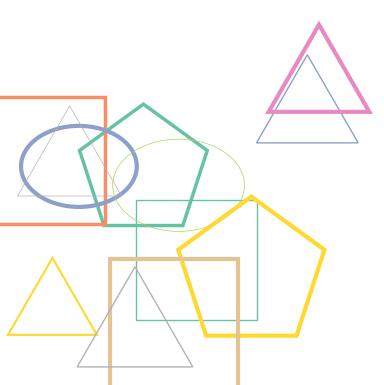[{"shape": "pentagon", "thickness": 2.5, "radius": 0.87, "center": [0.372, 0.555]}, {"shape": "square", "thickness": 1, "radius": 0.78, "center": [0.511, 0.325]}, {"shape": "square", "thickness": 2.5, "radius": 0.83, "center": [0.108, 0.583]}, {"shape": "oval", "thickness": 3, "radius": 0.75, "center": [0.205, 0.568]}, {"shape": "triangle", "thickness": 1, "radius": 0.76, "center": [0.798, 0.705]}, {"shape": "triangle", "thickness": 3, "radius": 0.75, "center": [0.829, 0.785]}, {"shape": "oval", "thickness": 0.5, "radius": 0.86, "center": [0.464, 0.519]}, {"shape": "pentagon", "thickness": 3, "radius": 1.0, "center": [0.653, 0.29]}, {"shape": "triangle", "thickness": 1.5, "radius": 0.67, "center": [0.136, 0.197]}, {"shape": "square", "thickness": 3, "radius": 0.83, "center": [0.452, 0.161]}, {"shape": "triangle", "thickness": 1, "radius": 0.87, "center": [0.351, 0.134]}, {"shape": "triangle", "thickness": 0.5, "radius": 0.78, "center": [0.181, 0.569]}]